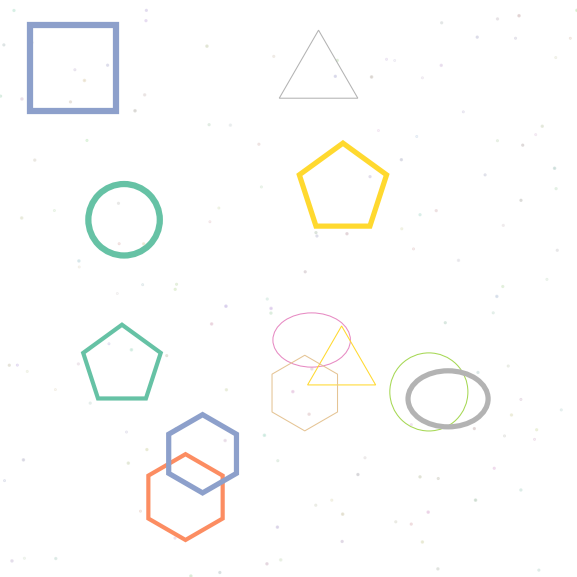[{"shape": "circle", "thickness": 3, "radius": 0.31, "center": [0.215, 0.619]}, {"shape": "pentagon", "thickness": 2, "radius": 0.35, "center": [0.211, 0.366]}, {"shape": "hexagon", "thickness": 2, "radius": 0.37, "center": [0.321, 0.138]}, {"shape": "square", "thickness": 3, "radius": 0.37, "center": [0.126, 0.882]}, {"shape": "hexagon", "thickness": 2.5, "radius": 0.34, "center": [0.351, 0.213]}, {"shape": "oval", "thickness": 0.5, "radius": 0.34, "center": [0.54, 0.41]}, {"shape": "circle", "thickness": 0.5, "radius": 0.34, "center": [0.743, 0.32]}, {"shape": "triangle", "thickness": 0.5, "radius": 0.34, "center": [0.592, 0.367]}, {"shape": "pentagon", "thickness": 2.5, "radius": 0.4, "center": [0.594, 0.672]}, {"shape": "hexagon", "thickness": 0.5, "radius": 0.33, "center": [0.528, 0.318]}, {"shape": "triangle", "thickness": 0.5, "radius": 0.39, "center": [0.552, 0.868]}, {"shape": "oval", "thickness": 2.5, "radius": 0.35, "center": [0.776, 0.309]}]